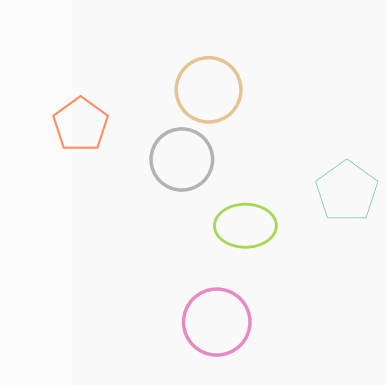[{"shape": "pentagon", "thickness": 0.5, "radius": 0.42, "center": [0.895, 0.503]}, {"shape": "pentagon", "thickness": 1.5, "radius": 0.37, "center": [0.208, 0.676]}, {"shape": "circle", "thickness": 2.5, "radius": 0.43, "center": [0.559, 0.163]}, {"shape": "oval", "thickness": 2, "radius": 0.4, "center": [0.633, 0.414]}, {"shape": "circle", "thickness": 2.5, "radius": 0.42, "center": [0.538, 0.767]}, {"shape": "circle", "thickness": 2.5, "radius": 0.4, "center": [0.469, 0.586]}]